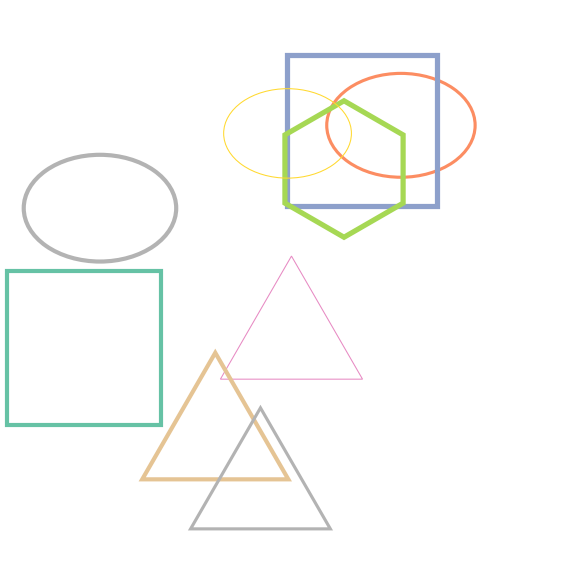[{"shape": "square", "thickness": 2, "radius": 0.67, "center": [0.145, 0.396]}, {"shape": "oval", "thickness": 1.5, "radius": 0.64, "center": [0.694, 0.782]}, {"shape": "square", "thickness": 2.5, "radius": 0.65, "center": [0.627, 0.773]}, {"shape": "triangle", "thickness": 0.5, "radius": 0.71, "center": [0.505, 0.414]}, {"shape": "hexagon", "thickness": 2.5, "radius": 0.59, "center": [0.596, 0.706]}, {"shape": "oval", "thickness": 0.5, "radius": 0.55, "center": [0.498, 0.768]}, {"shape": "triangle", "thickness": 2, "radius": 0.73, "center": [0.373, 0.242]}, {"shape": "triangle", "thickness": 1.5, "radius": 0.7, "center": [0.451, 0.153]}, {"shape": "oval", "thickness": 2, "radius": 0.66, "center": [0.173, 0.639]}]